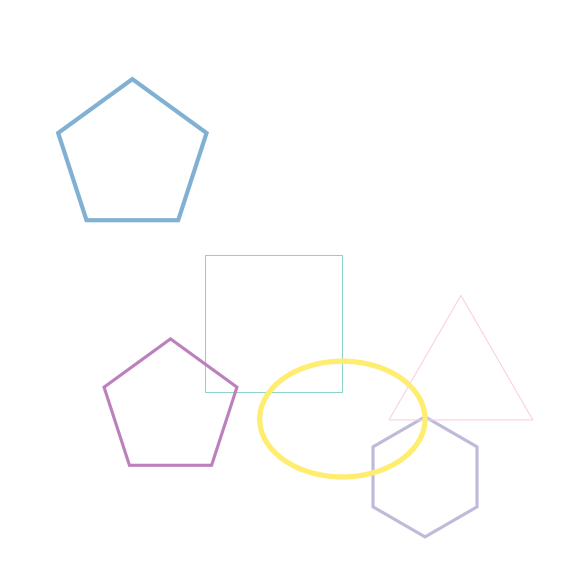[{"shape": "square", "thickness": 0.5, "radius": 0.59, "center": [0.474, 0.439]}, {"shape": "hexagon", "thickness": 1.5, "radius": 0.52, "center": [0.736, 0.173]}, {"shape": "pentagon", "thickness": 2, "radius": 0.68, "center": [0.229, 0.727]}, {"shape": "triangle", "thickness": 0.5, "radius": 0.72, "center": [0.798, 0.344]}, {"shape": "pentagon", "thickness": 1.5, "radius": 0.6, "center": [0.295, 0.291]}, {"shape": "oval", "thickness": 2.5, "radius": 0.72, "center": [0.593, 0.274]}]